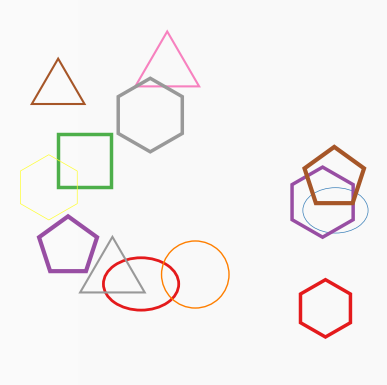[{"shape": "hexagon", "thickness": 2.5, "radius": 0.37, "center": [0.84, 0.199]}, {"shape": "oval", "thickness": 2, "radius": 0.49, "center": [0.364, 0.262]}, {"shape": "oval", "thickness": 0.5, "radius": 0.42, "center": [0.866, 0.454]}, {"shape": "square", "thickness": 2.5, "radius": 0.34, "center": [0.218, 0.582]}, {"shape": "hexagon", "thickness": 2.5, "radius": 0.46, "center": [0.833, 0.475]}, {"shape": "pentagon", "thickness": 3, "radius": 0.39, "center": [0.176, 0.359]}, {"shape": "circle", "thickness": 1, "radius": 0.44, "center": [0.504, 0.287]}, {"shape": "hexagon", "thickness": 0.5, "radius": 0.42, "center": [0.126, 0.513]}, {"shape": "triangle", "thickness": 1.5, "radius": 0.39, "center": [0.15, 0.769]}, {"shape": "pentagon", "thickness": 3, "radius": 0.4, "center": [0.863, 0.538]}, {"shape": "triangle", "thickness": 1.5, "radius": 0.48, "center": [0.432, 0.823]}, {"shape": "hexagon", "thickness": 2.5, "radius": 0.48, "center": [0.388, 0.701]}, {"shape": "triangle", "thickness": 1.5, "radius": 0.48, "center": [0.29, 0.288]}]